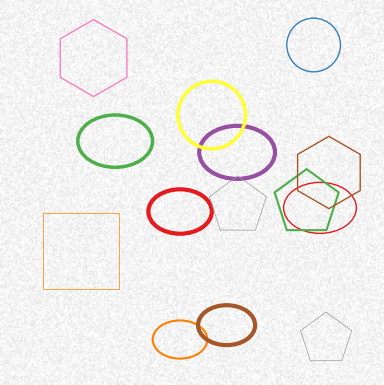[{"shape": "oval", "thickness": 3, "radius": 0.41, "center": [0.468, 0.451]}, {"shape": "oval", "thickness": 1, "radius": 0.47, "center": [0.831, 0.46]}, {"shape": "circle", "thickness": 1, "radius": 0.35, "center": [0.815, 0.883]}, {"shape": "pentagon", "thickness": 1.5, "radius": 0.44, "center": [0.796, 0.473]}, {"shape": "oval", "thickness": 2.5, "radius": 0.49, "center": [0.299, 0.633]}, {"shape": "oval", "thickness": 3, "radius": 0.49, "center": [0.616, 0.604]}, {"shape": "oval", "thickness": 1.5, "radius": 0.35, "center": [0.468, 0.118]}, {"shape": "square", "thickness": 0.5, "radius": 0.49, "center": [0.21, 0.349]}, {"shape": "circle", "thickness": 2.5, "radius": 0.44, "center": [0.55, 0.701]}, {"shape": "oval", "thickness": 3, "radius": 0.37, "center": [0.589, 0.155]}, {"shape": "hexagon", "thickness": 1, "radius": 0.47, "center": [0.854, 0.552]}, {"shape": "hexagon", "thickness": 1, "radius": 0.5, "center": [0.243, 0.849]}, {"shape": "pentagon", "thickness": 0.5, "radius": 0.39, "center": [0.618, 0.465]}, {"shape": "pentagon", "thickness": 0.5, "radius": 0.35, "center": [0.847, 0.12]}]